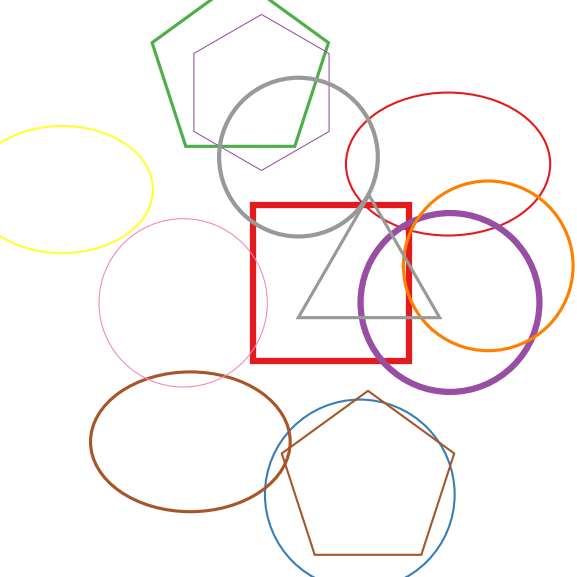[{"shape": "oval", "thickness": 1, "radius": 0.88, "center": [0.776, 0.715]}, {"shape": "square", "thickness": 3, "radius": 0.67, "center": [0.573, 0.509]}, {"shape": "circle", "thickness": 1, "radius": 0.82, "center": [0.623, 0.143]}, {"shape": "pentagon", "thickness": 1.5, "radius": 0.8, "center": [0.416, 0.876]}, {"shape": "circle", "thickness": 3, "radius": 0.77, "center": [0.779, 0.475]}, {"shape": "hexagon", "thickness": 0.5, "radius": 0.68, "center": [0.453, 0.839]}, {"shape": "circle", "thickness": 1.5, "radius": 0.73, "center": [0.845, 0.539]}, {"shape": "oval", "thickness": 1, "radius": 0.79, "center": [0.108, 0.671]}, {"shape": "pentagon", "thickness": 1, "radius": 0.78, "center": [0.637, 0.165]}, {"shape": "oval", "thickness": 1.5, "radius": 0.86, "center": [0.33, 0.234]}, {"shape": "circle", "thickness": 0.5, "radius": 0.73, "center": [0.317, 0.475]}, {"shape": "triangle", "thickness": 1.5, "radius": 0.71, "center": [0.639, 0.52]}, {"shape": "circle", "thickness": 2, "radius": 0.69, "center": [0.517, 0.727]}]